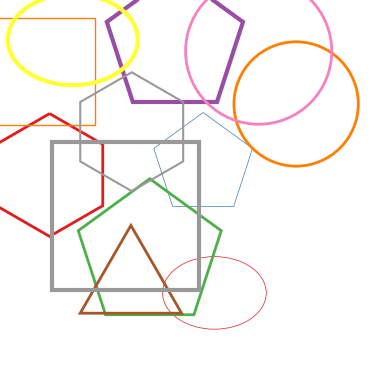[{"shape": "hexagon", "thickness": 2, "radius": 0.8, "center": [0.129, 0.545]}, {"shape": "oval", "thickness": 0.5, "radius": 0.67, "center": [0.557, 0.239]}, {"shape": "pentagon", "thickness": 0.5, "radius": 0.67, "center": [0.528, 0.573]}, {"shape": "pentagon", "thickness": 2, "radius": 0.98, "center": [0.389, 0.34]}, {"shape": "pentagon", "thickness": 3, "radius": 0.93, "center": [0.454, 0.885]}, {"shape": "circle", "thickness": 2, "radius": 0.81, "center": [0.769, 0.73]}, {"shape": "square", "thickness": 1, "radius": 0.69, "center": [0.108, 0.815]}, {"shape": "oval", "thickness": 3, "radius": 0.84, "center": [0.189, 0.897]}, {"shape": "triangle", "thickness": 2, "radius": 0.76, "center": [0.34, 0.263]}, {"shape": "circle", "thickness": 2, "radius": 0.95, "center": [0.672, 0.867]}, {"shape": "square", "thickness": 3, "radius": 0.96, "center": [0.325, 0.438]}, {"shape": "hexagon", "thickness": 1.5, "radius": 0.77, "center": [0.342, 0.658]}]